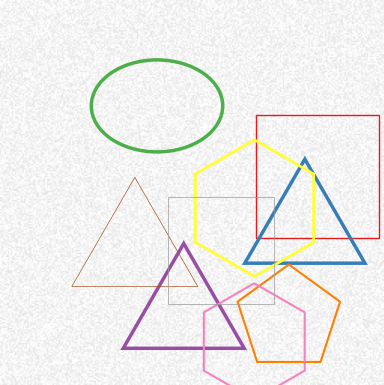[{"shape": "square", "thickness": 1, "radius": 0.79, "center": [0.824, 0.542]}, {"shape": "triangle", "thickness": 2.5, "radius": 0.9, "center": [0.792, 0.406]}, {"shape": "oval", "thickness": 2.5, "radius": 0.85, "center": [0.408, 0.725]}, {"shape": "triangle", "thickness": 2.5, "radius": 0.91, "center": [0.477, 0.186]}, {"shape": "pentagon", "thickness": 1.5, "radius": 0.7, "center": [0.75, 0.173]}, {"shape": "hexagon", "thickness": 2, "radius": 0.89, "center": [0.661, 0.459]}, {"shape": "triangle", "thickness": 0.5, "radius": 0.95, "center": [0.35, 0.35]}, {"shape": "hexagon", "thickness": 1.5, "radius": 0.76, "center": [0.66, 0.113]}, {"shape": "square", "thickness": 0.5, "radius": 0.69, "center": [0.574, 0.35]}]